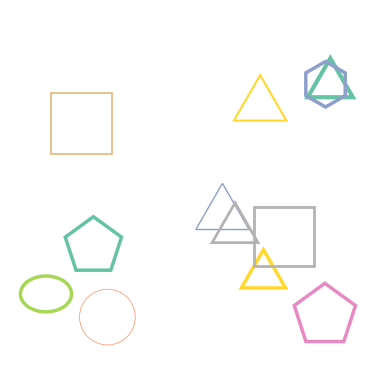[{"shape": "pentagon", "thickness": 2.5, "radius": 0.38, "center": [0.243, 0.36]}, {"shape": "triangle", "thickness": 3, "radius": 0.34, "center": [0.858, 0.781]}, {"shape": "circle", "thickness": 0.5, "radius": 0.36, "center": [0.279, 0.176]}, {"shape": "hexagon", "thickness": 2.5, "radius": 0.3, "center": [0.846, 0.781]}, {"shape": "triangle", "thickness": 1, "radius": 0.4, "center": [0.578, 0.444]}, {"shape": "pentagon", "thickness": 2.5, "radius": 0.42, "center": [0.844, 0.18]}, {"shape": "oval", "thickness": 2.5, "radius": 0.33, "center": [0.119, 0.237]}, {"shape": "triangle", "thickness": 2.5, "radius": 0.33, "center": [0.684, 0.285]}, {"shape": "triangle", "thickness": 1.5, "radius": 0.39, "center": [0.676, 0.726]}, {"shape": "square", "thickness": 1.5, "radius": 0.39, "center": [0.213, 0.678]}, {"shape": "triangle", "thickness": 2, "radius": 0.34, "center": [0.611, 0.404]}, {"shape": "square", "thickness": 2, "radius": 0.38, "center": [0.737, 0.386]}]